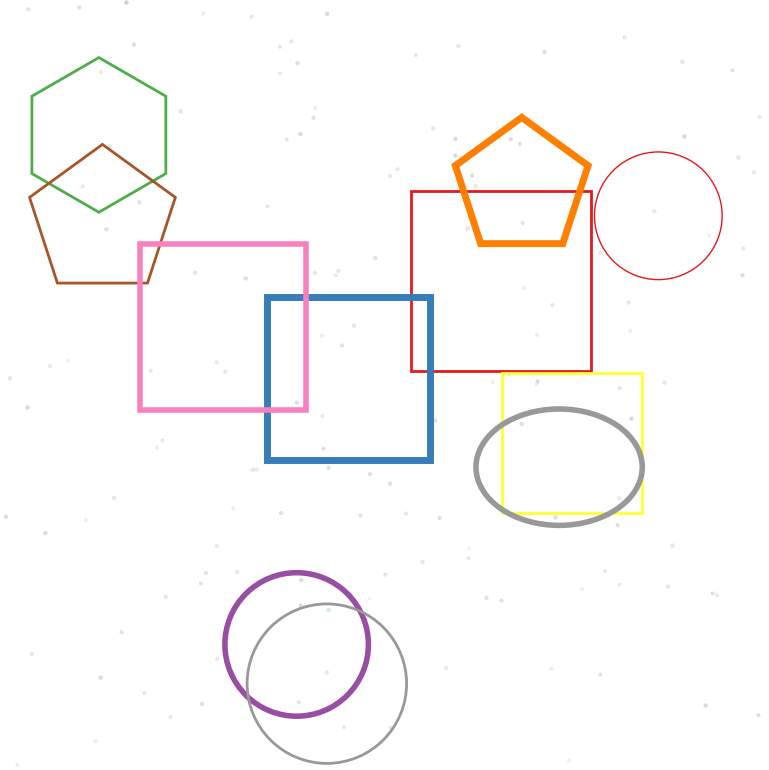[{"shape": "circle", "thickness": 0.5, "radius": 0.41, "center": [0.855, 0.72]}, {"shape": "square", "thickness": 1, "radius": 0.59, "center": [0.651, 0.635]}, {"shape": "square", "thickness": 2.5, "radius": 0.53, "center": [0.452, 0.509]}, {"shape": "hexagon", "thickness": 1, "radius": 0.5, "center": [0.128, 0.825]}, {"shape": "circle", "thickness": 2, "radius": 0.47, "center": [0.385, 0.163]}, {"shape": "pentagon", "thickness": 2.5, "radius": 0.45, "center": [0.678, 0.757]}, {"shape": "square", "thickness": 1, "radius": 0.45, "center": [0.743, 0.425]}, {"shape": "pentagon", "thickness": 1, "radius": 0.5, "center": [0.133, 0.713]}, {"shape": "square", "thickness": 2, "radius": 0.54, "center": [0.289, 0.576]}, {"shape": "oval", "thickness": 2, "radius": 0.54, "center": [0.726, 0.393]}, {"shape": "circle", "thickness": 1, "radius": 0.52, "center": [0.424, 0.112]}]